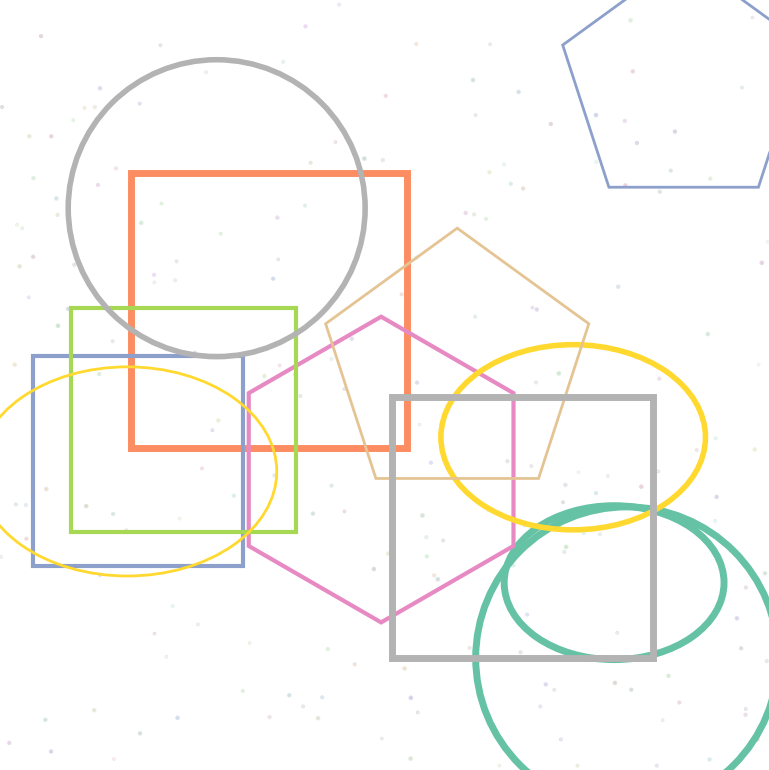[{"shape": "circle", "thickness": 2.5, "radius": 0.98, "center": [0.814, 0.145]}, {"shape": "oval", "thickness": 2.5, "radius": 0.71, "center": [0.798, 0.243]}, {"shape": "square", "thickness": 2.5, "radius": 0.89, "center": [0.349, 0.597]}, {"shape": "square", "thickness": 1.5, "radius": 0.68, "center": [0.179, 0.402]}, {"shape": "pentagon", "thickness": 1, "radius": 0.83, "center": [0.888, 0.89]}, {"shape": "hexagon", "thickness": 1.5, "radius": 0.99, "center": [0.495, 0.39]}, {"shape": "square", "thickness": 1.5, "radius": 0.73, "center": [0.238, 0.455]}, {"shape": "oval", "thickness": 2, "radius": 0.86, "center": [0.744, 0.432]}, {"shape": "oval", "thickness": 1, "radius": 0.97, "center": [0.165, 0.388]}, {"shape": "pentagon", "thickness": 1, "radius": 0.9, "center": [0.594, 0.524]}, {"shape": "circle", "thickness": 2, "radius": 0.96, "center": [0.281, 0.73]}, {"shape": "square", "thickness": 2.5, "radius": 0.85, "center": [0.679, 0.315]}]